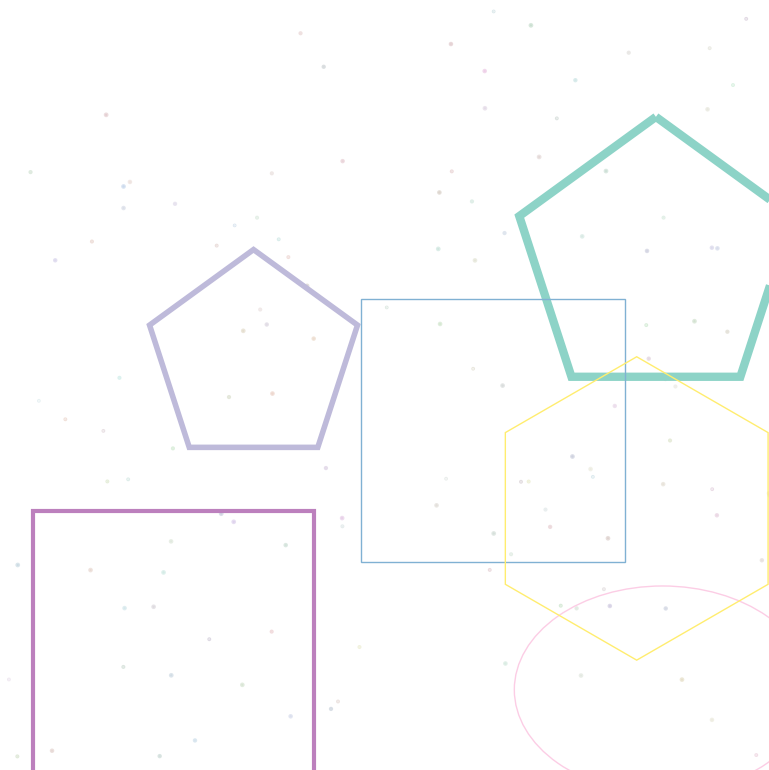[{"shape": "pentagon", "thickness": 3, "radius": 0.93, "center": [0.852, 0.662]}, {"shape": "pentagon", "thickness": 2, "radius": 0.71, "center": [0.329, 0.534]}, {"shape": "square", "thickness": 0.5, "radius": 0.85, "center": [0.64, 0.441]}, {"shape": "oval", "thickness": 0.5, "radius": 0.96, "center": [0.86, 0.104]}, {"shape": "square", "thickness": 1.5, "radius": 0.91, "center": [0.225, 0.154]}, {"shape": "hexagon", "thickness": 0.5, "radius": 0.99, "center": [0.827, 0.34]}]